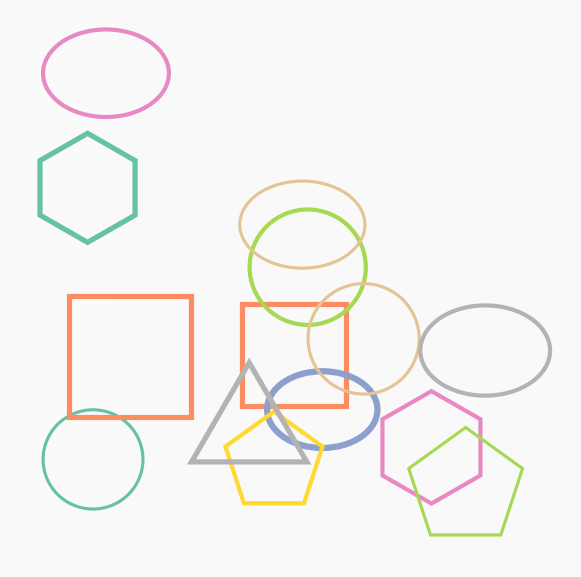[{"shape": "hexagon", "thickness": 2.5, "radius": 0.47, "center": [0.151, 0.674]}, {"shape": "circle", "thickness": 1.5, "radius": 0.43, "center": [0.16, 0.204]}, {"shape": "square", "thickness": 2.5, "radius": 0.44, "center": [0.506, 0.385]}, {"shape": "square", "thickness": 2.5, "radius": 0.52, "center": [0.224, 0.382]}, {"shape": "oval", "thickness": 3, "radius": 0.47, "center": [0.554, 0.29]}, {"shape": "hexagon", "thickness": 2, "radius": 0.49, "center": [0.742, 0.225]}, {"shape": "oval", "thickness": 2, "radius": 0.54, "center": [0.182, 0.872]}, {"shape": "pentagon", "thickness": 1.5, "radius": 0.51, "center": [0.801, 0.156]}, {"shape": "circle", "thickness": 2, "radius": 0.5, "center": [0.529, 0.536]}, {"shape": "pentagon", "thickness": 2, "radius": 0.44, "center": [0.471, 0.199]}, {"shape": "circle", "thickness": 1.5, "radius": 0.48, "center": [0.626, 0.412]}, {"shape": "oval", "thickness": 1.5, "radius": 0.54, "center": [0.52, 0.61]}, {"shape": "oval", "thickness": 2, "radius": 0.56, "center": [0.835, 0.392]}, {"shape": "triangle", "thickness": 2.5, "radius": 0.57, "center": [0.429, 0.257]}]